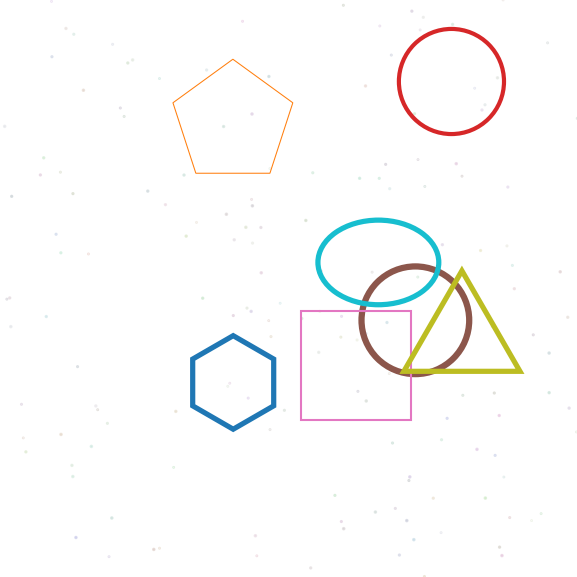[{"shape": "hexagon", "thickness": 2.5, "radius": 0.4, "center": [0.404, 0.337]}, {"shape": "pentagon", "thickness": 0.5, "radius": 0.55, "center": [0.403, 0.787]}, {"shape": "circle", "thickness": 2, "radius": 0.46, "center": [0.782, 0.858]}, {"shape": "circle", "thickness": 3, "radius": 0.47, "center": [0.719, 0.445]}, {"shape": "square", "thickness": 1, "radius": 0.47, "center": [0.617, 0.367]}, {"shape": "triangle", "thickness": 2.5, "radius": 0.58, "center": [0.8, 0.414]}, {"shape": "oval", "thickness": 2.5, "radius": 0.52, "center": [0.655, 0.545]}]